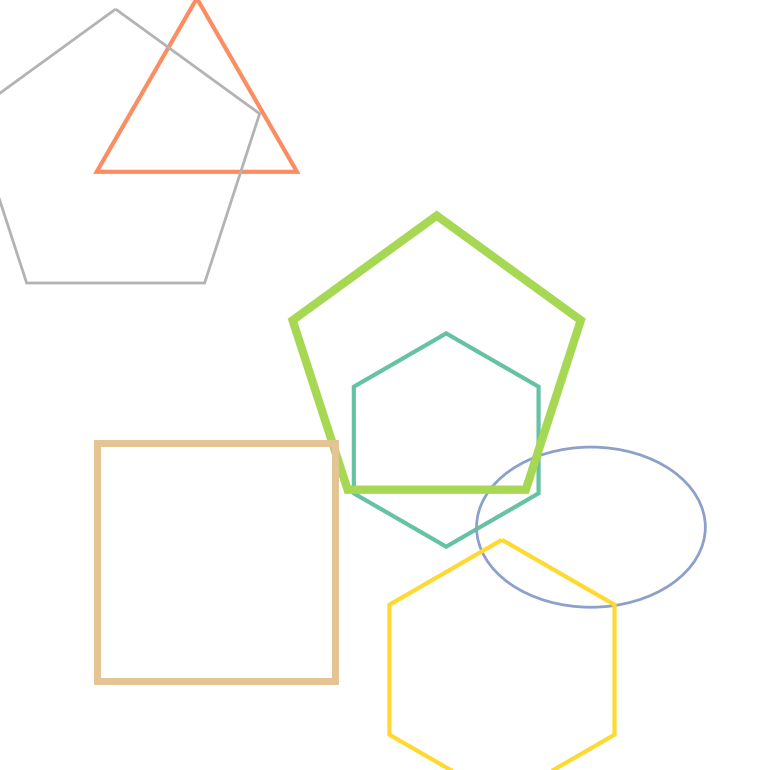[{"shape": "hexagon", "thickness": 1.5, "radius": 0.69, "center": [0.579, 0.429]}, {"shape": "triangle", "thickness": 1.5, "radius": 0.75, "center": [0.256, 0.852]}, {"shape": "oval", "thickness": 1, "radius": 0.74, "center": [0.767, 0.315]}, {"shape": "pentagon", "thickness": 3, "radius": 0.98, "center": [0.567, 0.523]}, {"shape": "hexagon", "thickness": 1.5, "radius": 0.84, "center": [0.652, 0.13]}, {"shape": "square", "thickness": 2.5, "radius": 0.77, "center": [0.281, 0.271]}, {"shape": "pentagon", "thickness": 1, "radius": 0.98, "center": [0.15, 0.792]}]